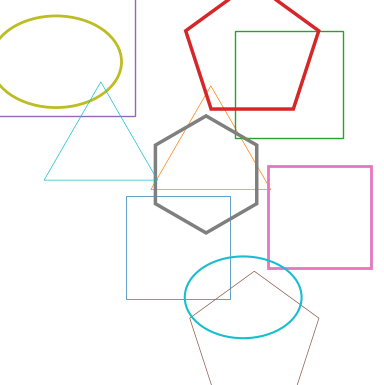[{"shape": "square", "thickness": 0.5, "radius": 0.67, "center": [0.462, 0.357]}, {"shape": "triangle", "thickness": 0.5, "radius": 0.9, "center": [0.548, 0.597]}, {"shape": "square", "thickness": 1, "radius": 0.7, "center": [0.75, 0.78]}, {"shape": "pentagon", "thickness": 2.5, "radius": 0.91, "center": [0.655, 0.864]}, {"shape": "square", "thickness": 1, "radius": 0.97, "center": [0.157, 0.893]}, {"shape": "pentagon", "thickness": 0.5, "radius": 0.88, "center": [0.661, 0.119]}, {"shape": "square", "thickness": 2, "radius": 0.67, "center": [0.829, 0.436]}, {"shape": "hexagon", "thickness": 2.5, "radius": 0.76, "center": [0.535, 0.547]}, {"shape": "oval", "thickness": 2, "radius": 0.85, "center": [0.146, 0.84]}, {"shape": "triangle", "thickness": 0.5, "radius": 0.85, "center": [0.262, 0.617]}, {"shape": "oval", "thickness": 1.5, "radius": 0.76, "center": [0.632, 0.228]}]